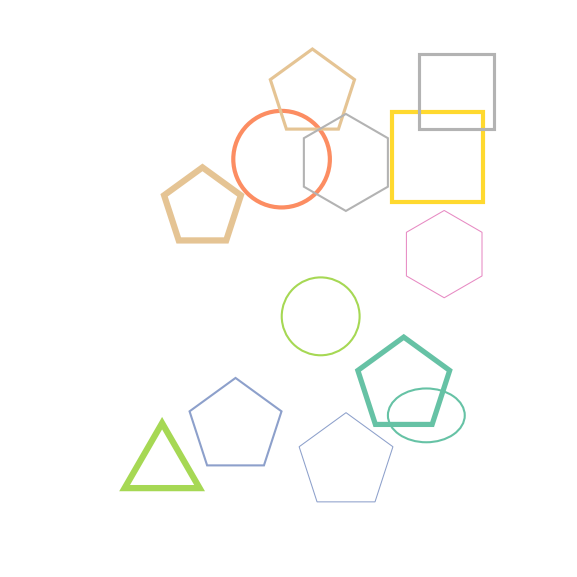[{"shape": "pentagon", "thickness": 2.5, "radius": 0.42, "center": [0.699, 0.332]}, {"shape": "oval", "thickness": 1, "radius": 0.33, "center": [0.738, 0.28]}, {"shape": "circle", "thickness": 2, "radius": 0.42, "center": [0.488, 0.724]}, {"shape": "pentagon", "thickness": 1, "radius": 0.42, "center": [0.408, 0.261]}, {"shape": "pentagon", "thickness": 0.5, "radius": 0.43, "center": [0.599, 0.199]}, {"shape": "hexagon", "thickness": 0.5, "radius": 0.38, "center": [0.769, 0.559]}, {"shape": "triangle", "thickness": 3, "radius": 0.37, "center": [0.281, 0.191]}, {"shape": "circle", "thickness": 1, "radius": 0.34, "center": [0.555, 0.451]}, {"shape": "square", "thickness": 2, "radius": 0.39, "center": [0.758, 0.727]}, {"shape": "pentagon", "thickness": 3, "radius": 0.35, "center": [0.351, 0.639]}, {"shape": "pentagon", "thickness": 1.5, "radius": 0.38, "center": [0.541, 0.838]}, {"shape": "hexagon", "thickness": 1, "radius": 0.42, "center": [0.599, 0.718]}, {"shape": "square", "thickness": 1.5, "radius": 0.33, "center": [0.79, 0.84]}]